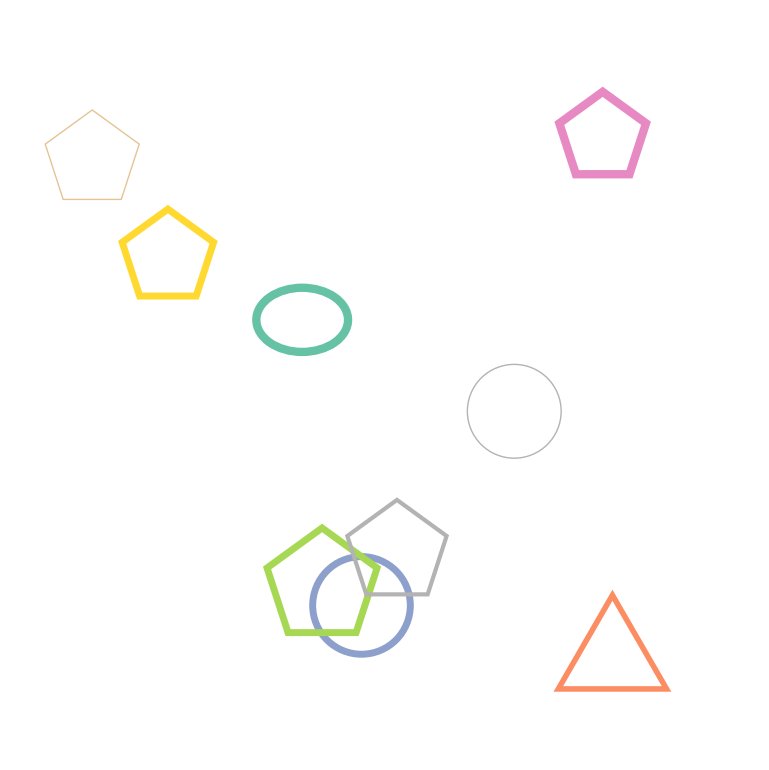[{"shape": "oval", "thickness": 3, "radius": 0.3, "center": [0.392, 0.585]}, {"shape": "triangle", "thickness": 2, "radius": 0.41, "center": [0.795, 0.146]}, {"shape": "circle", "thickness": 2.5, "radius": 0.32, "center": [0.469, 0.214]}, {"shape": "pentagon", "thickness": 3, "radius": 0.3, "center": [0.783, 0.822]}, {"shape": "pentagon", "thickness": 2.5, "radius": 0.38, "center": [0.418, 0.239]}, {"shape": "pentagon", "thickness": 2.5, "radius": 0.31, "center": [0.218, 0.666]}, {"shape": "pentagon", "thickness": 0.5, "radius": 0.32, "center": [0.12, 0.793]}, {"shape": "circle", "thickness": 0.5, "radius": 0.3, "center": [0.668, 0.466]}, {"shape": "pentagon", "thickness": 1.5, "radius": 0.34, "center": [0.516, 0.283]}]